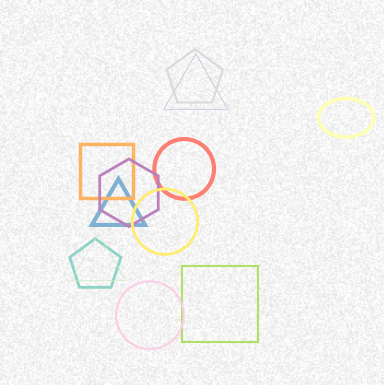[{"shape": "pentagon", "thickness": 2, "radius": 0.35, "center": [0.247, 0.31]}, {"shape": "oval", "thickness": 2.5, "radius": 0.36, "center": [0.899, 0.694]}, {"shape": "triangle", "thickness": 0.5, "radius": 0.48, "center": [0.509, 0.764]}, {"shape": "circle", "thickness": 3, "radius": 0.39, "center": [0.478, 0.561]}, {"shape": "triangle", "thickness": 3, "radius": 0.4, "center": [0.308, 0.456]}, {"shape": "square", "thickness": 2.5, "radius": 0.35, "center": [0.276, 0.556]}, {"shape": "square", "thickness": 1.5, "radius": 0.49, "center": [0.571, 0.21]}, {"shape": "circle", "thickness": 1.5, "radius": 0.44, "center": [0.389, 0.181]}, {"shape": "pentagon", "thickness": 1.5, "radius": 0.38, "center": [0.506, 0.796]}, {"shape": "hexagon", "thickness": 2, "radius": 0.44, "center": [0.335, 0.499]}, {"shape": "triangle", "thickness": 0.5, "radius": 0.41, "center": [0.256, 0.312]}, {"shape": "circle", "thickness": 2, "radius": 0.42, "center": [0.428, 0.424]}]